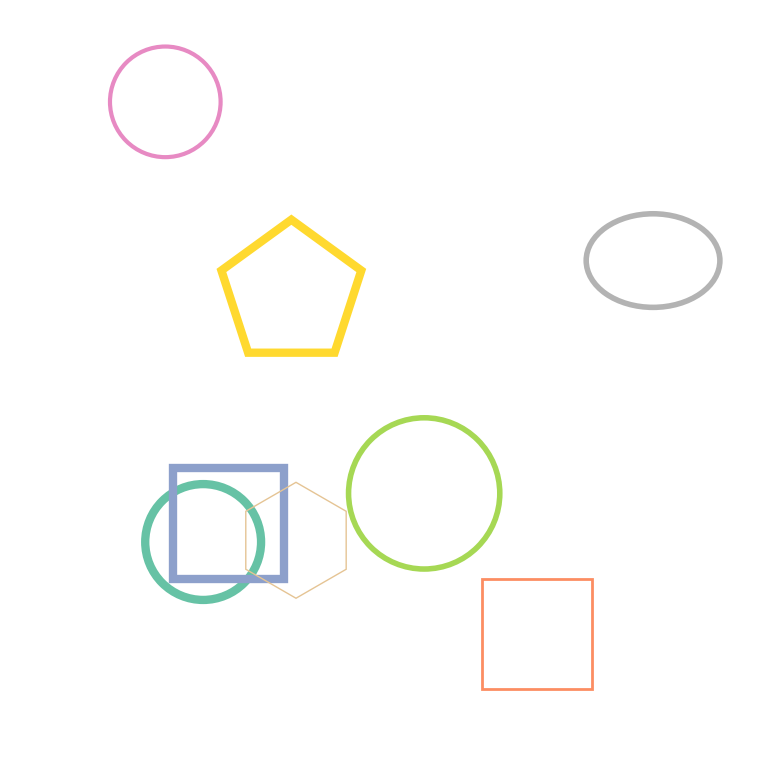[{"shape": "circle", "thickness": 3, "radius": 0.38, "center": [0.264, 0.296]}, {"shape": "square", "thickness": 1, "radius": 0.36, "center": [0.698, 0.177]}, {"shape": "square", "thickness": 3, "radius": 0.36, "center": [0.297, 0.32]}, {"shape": "circle", "thickness": 1.5, "radius": 0.36, "center": [0.215, 0.868]}, {"shape": "circle", "thickness": 2, "radius": 0.49, "center": [0.551, 0.359]}, {"shape": "pentagon", "thickness": 3, "radius": 0.48, "center": [0.378, 0.619]}, {"shape": "hexagon", "thickness": 0.5, "radius": 0.38, "center": [0.384, 0.298]}, {"shape": "oval", "thickness": 2, "radius": 0.43, "center": [0.848, 0.662]}]